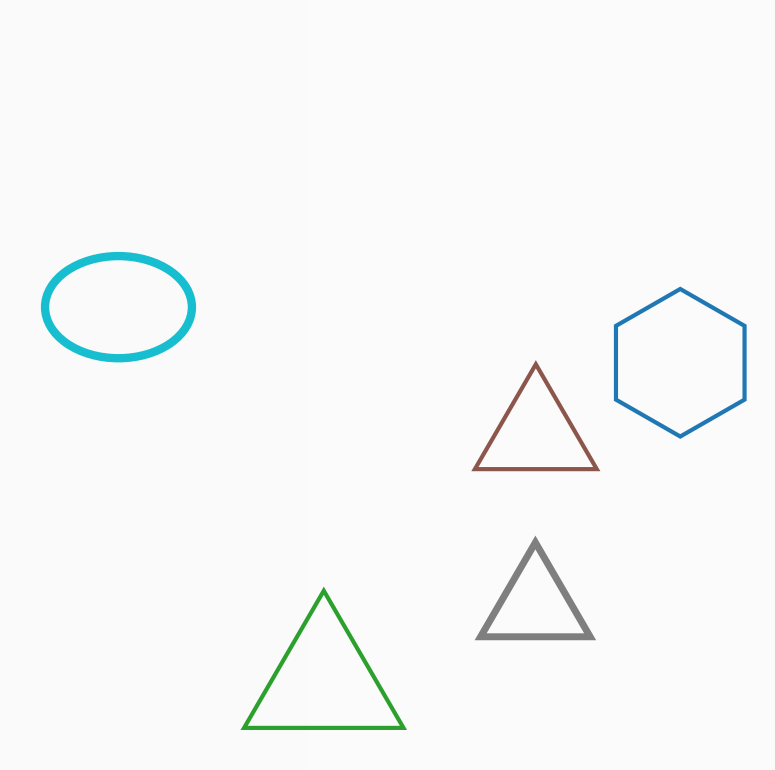[{"shape": "hexagon", "thickness": 1.5, "radius": 0.48, "center": [0.878, 0.529]}, {"shape": "triangle", "thickness": 1.5, "radius": 0.59, "center": [0.418, 0.114]}, {"shape": "triangle", "thickness": 1.5, "radius": 0.45, "center": [0.691, 0.436]}, {"shape": "triangle", "thickness": 2.5, "radius": 0.41, "center": [0.691, 0.214]}, {"shape": "oval", "thickness": 3, "radius": 0.47, "center": [0.153, 0.601]}]